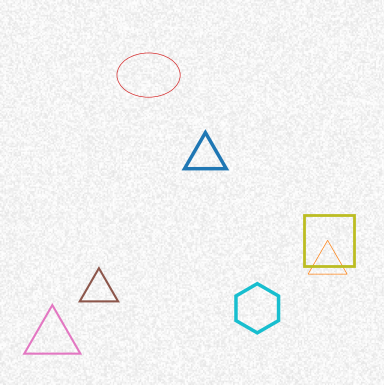[{"shape": "triangle", "thickness": 2.5, "radius": 0.31, "center": [0.534, 0.593]}, {"shape": "triangle", "thickness": 0.5, "radius": 0.29, "center": [0.851, 0.317]}, {"shape": "oval", "thickness": 0.5, "radius": 0.41, "center": [0.386, 0.805]}, {"shape": "triangle", "thickness": 1.5, "radius": 0.29, "center": [0.257, 0.246]}, {"shape": "triangle", "thickness": 1.5, "radius": 0.42, "center": [0.136, 0.123]}, {"shape": "square", "thickness": 2, "radius": 0.33, "center": [0.855, 0.376]}, {"shape": "hexagon", "thickness": 2.5, "radius": 0.32, "center": [0.668, 0.199]}]